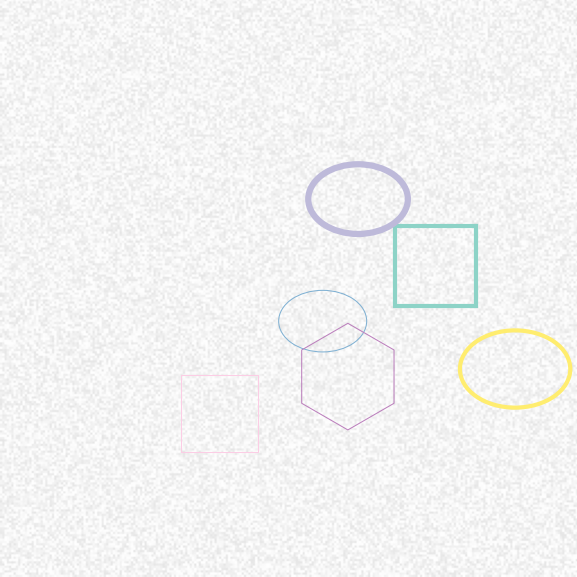[{"shape": "square", "thickness": 2, "radius": 0.35, "center": [0.754, 0.538]}, {"shape": "oval", "thickness": 3, "radius": 0.43, "center": [0.62, 0.654]}, {"shape": "oval", "thickness": 0.5, "radius": 0.38, "center": [0.559, 0.443]}, {"shape": "square", "thickness": 0.5, "radius": 0.33, "center": [0.38, 0.283]}, {"shape": "hexagon", "thickness": 0.5, "radius": 0.46, "center": [0.602, 0.347]}, {"shape": "oval", "thickness": 2, "radius": 0.48, "center": [0.892, 0.36]}]